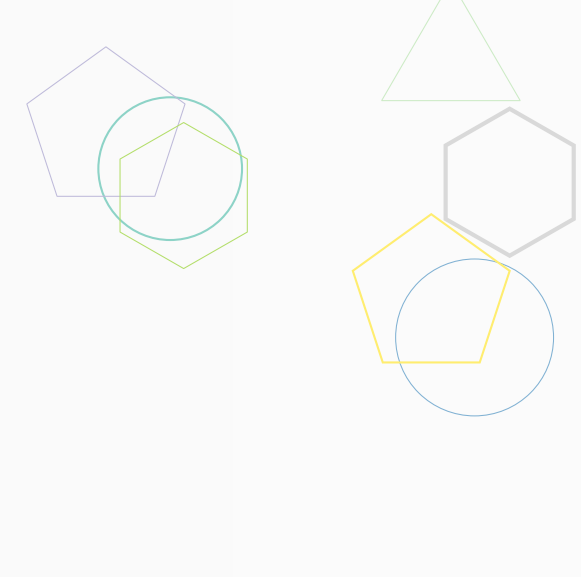[{"shape": "circle", "thickness": 1, "radius": 0.62, "center": [0.293, 0.707]}, {"shape": "pentagon", "thickness": 0.5, "radius": 0.72, "center": [0.182, 0.775]}, {"shape": "circle", "thickness": 0.5, "radius": 0.68, "center": [0.817, 0.415]}, {"shape": "hexagon", "thickness": 0.5, "radius": 0.63, "center": [0.316, 0.661]}, {"shape": "hexagon", "thickness": 2, "radius": 0.64, "center": [0.877, 0.684]}, {"shape": "triangle", "thickness": 0.5, "radius": 0.69, "center": [0.776, 0.894]}, {"shape": "pentagon", "thickness": 1, "radius": 0.71, "center": [0.742, 0.486]}]